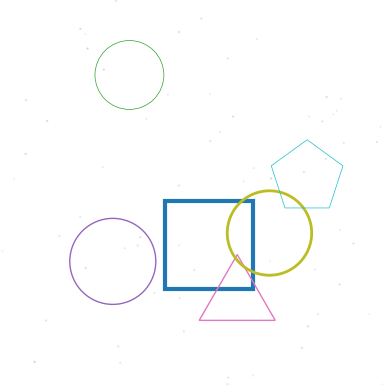[{"shape": "square", "thickness": 3, "radius": 0.57, "center": [0.543, 0.363]}, {"shape": "circle", "thickness": 0.5, "radius": 0.45, "center": [0.336, 0.805]}, {"shape": "circle", "thickness": 1, "radius": 0.56, "center": [0.293, 0.321]}, {"shape": "triangle", "thickness": 1, "radius": 0.57, "center": [0.616, 0.225]}, {"shape": "circle", "thickness": 2, "radius": 0.55, "center": [0.7, 0.395]}, {"shape": "pentagon", "thickness": 0.5, "radius": 0.49, "center": [0.798, 0.539]}]